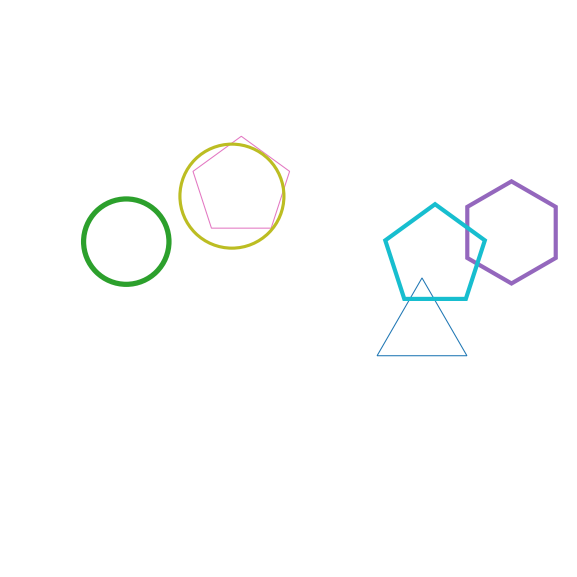[{"shape": "triangle", "thickness": 0.5, "radius": 0.45, "center": [0.731, 0.428]}, {"shape": "circle", "thickness": 2.5, "radius": 0.37, "center": [0.219, 0.581]}, {"shape": "hexagon", "thickness": 2, "radius": 0.44, "center": [0.886, 0.597]}, {"shape": "pentagon", "thickness": 0.5, "radius": 0.44, "center": [0.418, 0.675]}, {"shape": "circle", "thickness": 1.5, "radius": 0.45, "center": [0.402, 0.659]}, {"shape": "pentagon", "thickness": 2, "radius": 0.45, "center": [0.753, 0.555]}]